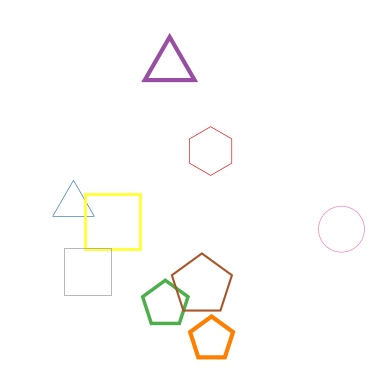[{"shape": "hexagon", "thickness": 0.5, "radius": 0.32, "center": [0.547, 0.608]}, {"shape": "triangle", "thickness": 0.5, "radius": 0.31, "center": [0.191, 0.469]}, {"shape": "pentagon", "thickness": 2.5, "radius": 0.31, "center": [0.429, 0.21]}, {"shape": "triangle", "thickness": 3, "radius": 0.37, "center": [0.441, 0.829]}, {"shape": "pentagon", "thickness": 3, "radius": 0.29, "center": [0.55, 0.119]}, {"shape": "square", "thickness": 2, "radius": 0.36, "center": [0.293, 0.424]}, {"shape": "pentagon", "thickness": 1.5, "radius": 0.41, "center": [0.524, 0.26]}, {"shape": "circle", "thickness": 0.5, "radius": 0.3, "center": [0.887, 0.405]}, {"shape": "square", "thickness": 0.5, "radius": 0.31, "center": [0.227, 0.295]}]